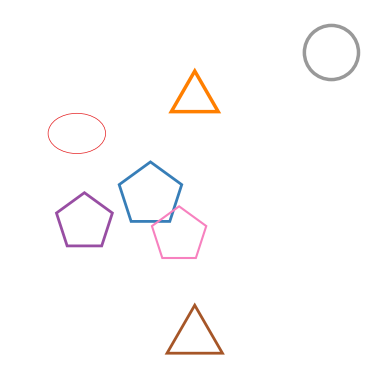[{"shape": "oval", "thickness": 0.5, "radius": 0.37, "center": [0.2, 0.653]}, {"shape": "pentagon", "thickness": 2, "radius": 0.43, "center": [0.391, 0.494]}, {"shape": "pentagon", "thickness": 2, "radius": 0.38, "center": [0.219, 0.423]}, {"shape": "triangle", "thickness": 2.5, "radius": 0.35, "center": [0.506, 0.745]}, {"shape": "triangle", "thickness": 2, "radius": 0.42, "center": [0.506, 0.124]}, {"shape": "pentagon", "thickness": 1.5, "radius": 0.37, "center": [0.465, 0.39]}, {"shape": "circle", "thickness": 2.5, "radius": 0.35, "center": [0.861, 0.864]}]